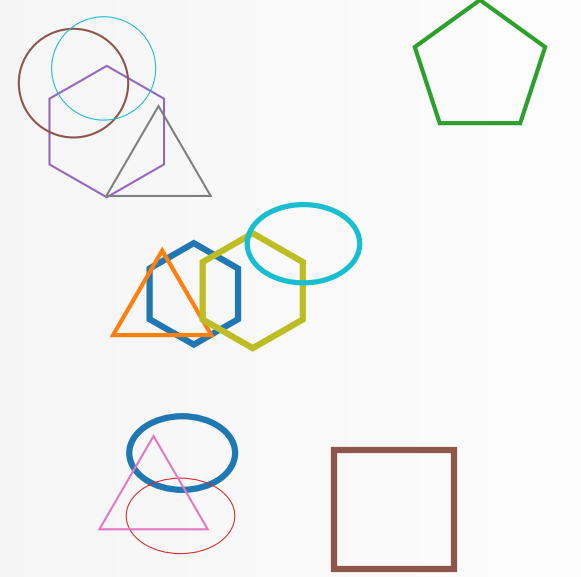[{"shape": "hexagon", "thickness": 3, "radius": 0.44, "center": [0.333, 0.49]}, {"shape": "oval", "thickness": 3, "radius": 0.46, "center": [0.313, 0.215]}, {"shape": "triangle", "thickness": 2, "radius": 0.49, "center": [0.279, 0.468]}, {"shape": "pentagon", "thickness": 2, "radius": 0.59, "center": [0.826, 0.881]}, {"shape": "oval", "thickness": 0.5, "radius": 0.47, "center": [0.311, 0.106]}, {"shape": "hexagon", "thickness": 1, "radius": 0.57, "center": [0.184, 0.771]}, {"shape": "square", "thickness": 3, "radius": 0.52, "center": [0.678, 0.116]}, {"shape": "circle", "thickness": 1, "radius": 0.47, "center": [0.126, 0.855]}, {"shape": "triangle", "thickness": 1, "radius": 0.54, "center": [0.264, 0.136]}, {"shape": "triangle", "thickness": 1, "radius": 0.52, "center": [0.273, 0.712]}, {"shape": "hexagon", "thickness": 3, "radius": 0.5, "center": [0.435, 0.496]}, {"shape": "circle", "thickness": 0.5, "radius": 0.45, "center": [0.178, 0.881]}, {"shape": "oval", "thickness": 2.5, "radius": 0.48, "center": [0.522, 0.577]}]